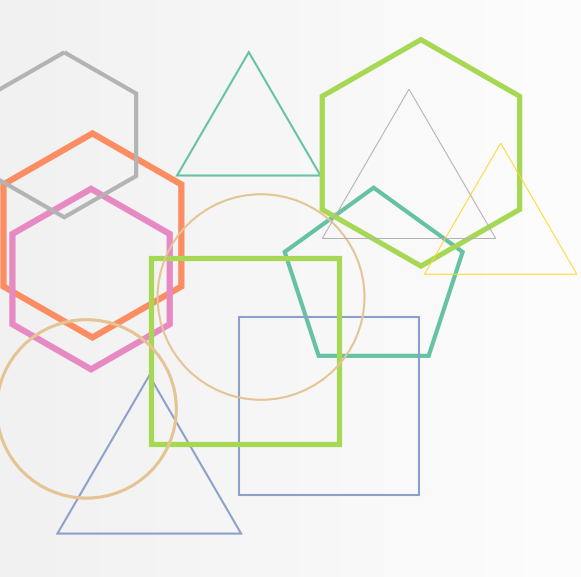[{"shape": "pentagon", "thickness": 2, "radius": 0.8, "center": [0.643, 0.513]}, {"shape": "triangle", "thickness": 1, "radius": 0.71, "center": [0.428, 0.766]}, {"shape": "hexagon", "thickness": 3, "radius": 0.88, "center": [0.159, 0.591]}, {"shape": "square", "thickness": 1, "radius": 0.77, "center": [0.566, 0.296]}, {"shape": "triangle", "thickness": 1, "radius": 0.91, "center": [0.257, 0.166]}, {"shape": "hexagon", "thickness": 3, "radius": 0.78, "center": [0.157, 0.516]}, {"shape": "hexagon", "thickness": 2.5, "radius": 0.98, "center": [0.724, 0.734]}, {"shape": "square", "thickness": 2.5, "radius": 0.8, "center": [0.421, 0.391]}, {"shape": "triangle", "thickness": 0.5, "radius": 0.76, "center": [0.861, 0.6]}, {"shape": "circle", "thickness": 1, "radius": 0.89, "center": [0.449, 0.485]}, {"shape": "circle", "thickness": 1.5, "radius": 0.77, "center": [0.149, 0.291]}, {"shape": "hexagon", "thickness": 2, "radius": 0.71, "center": [0.111, 0.766]}, {"shape": "triangle", "thickness": 0.5, "radius": 0.86, "center": [0.704, 0.672]}]